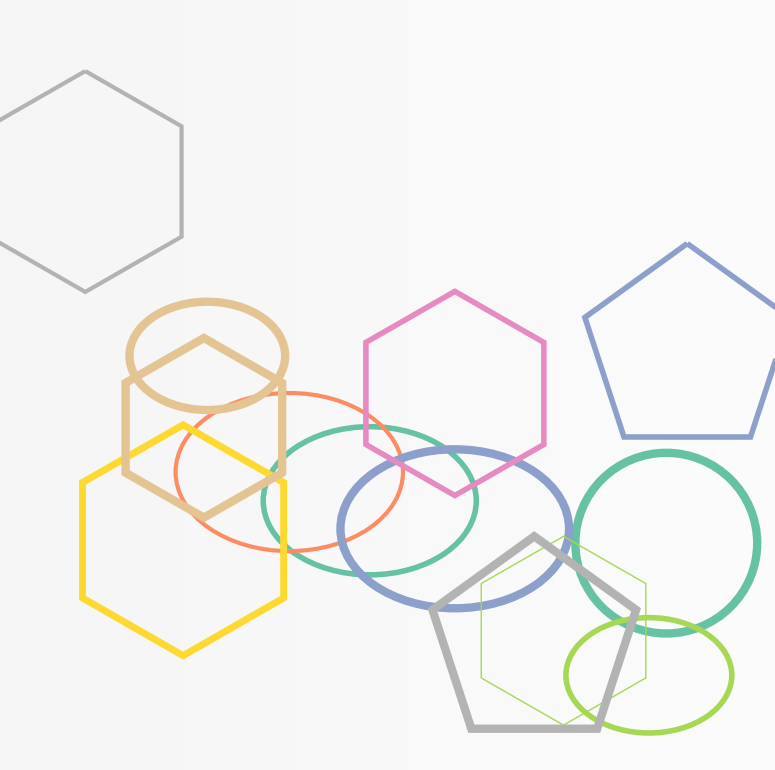[{"shape": "oval", "thickness": 2, "radius": 0.69, "center": [0.477, 0.35]}, {"shape": "circle", "thickness": 3, "radius": 0.59, "center": [0.86, 0.295]}, {"shape": "oval", "thickness": 1.5, "radius": 0.73, "center": [0.373, 0.387]}, {"shape": "oval", "thickness": 3, "radius": 0.74, "center": [0.587, 0.313]}, {"shape": "pentagon", "thickness": 2, "radius": 0.69, "center": [0.887, 0.545]}, {"shape": "hexagon", "thickness": 2, "radius": 0.66, "center": [0.587, 0.489]}, {"shape": "oval", "thickness": 2, "radius": 0.54, "center": [0.837, 0.123]}, {"shape": "hexagon", "thickness": 0.5, "radius": 0.61, "center": [0.727, 0.181]}, {"shape": "hexagon", "thickness": 2.5, "radius": 0.75, "center": [0.236, 0.298]}, {"shape": "oval", "thickness": 3, "radius": 0.5, "center": [0.267, 0.538]}, {"shape": "hexagon", "thickness": 3, "radius": 0.58, "center": [0.263, 0.444]}, {"shape": "pentagon", "thickness": 3, "radius": 0.69, "center": [0.689, 0.165]}, {"shape": "hexagon", "thickness": 1.5, "radius": 0.72, "center": [0.11, 0.764]}]